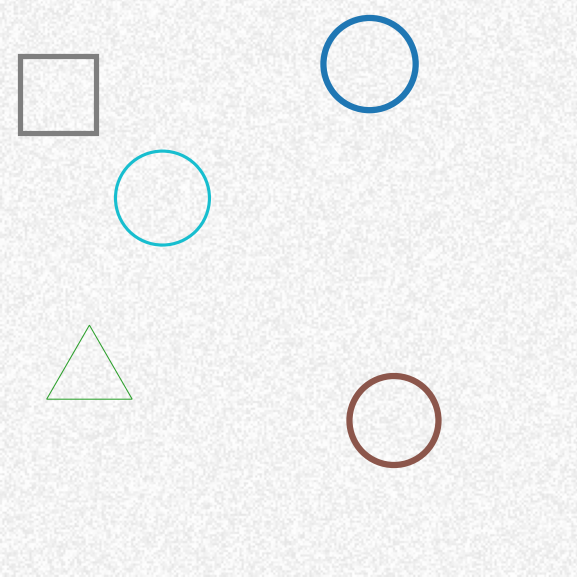[{"shape": "circle", "thickness": 3, "radius": 0.4, "center": [0.64, 0.888]}, {"shape": "triangle", "thickness": 0.5, "radius": 0.43, "center": [0.155, 0.351]}, {"shape": "circle", "thickness": 3, "radius": 0.39, "center": [0.682, 0.271]}, {"shape": "square", "thickness": 2.5, "radius": 0.33, "center": [0.1, 0.835]}, {"shape": "circle", "thickness": 1.5, "radius": 0.41, "center": [0.281, 0.656]}]